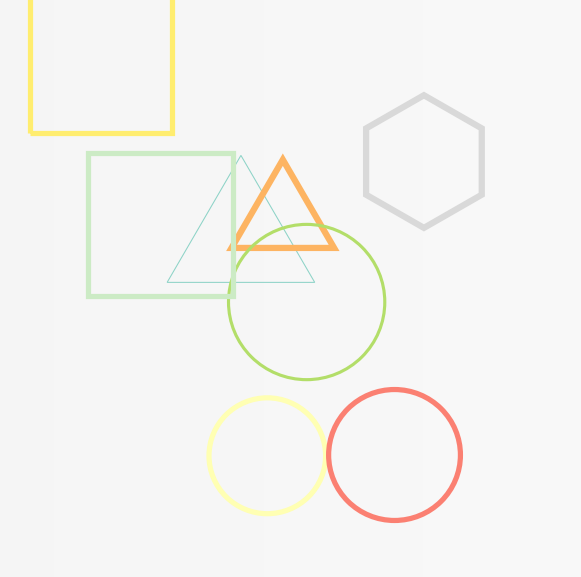[{"shape": "triangle", "thickness": 0.5, "radius": 0.73, "center": [0.415, 0.583]}, {"shape": "circle", "thickness": 2.5, "radius": 0.5, "center": [0.46, 0.21]}, {"shape": "circle", "thickness": 2.5, "radius": 0.57, "center": [0.679, 0.211]}, {"shape": "triangle", "thickness": 3, "radius": 0.51, "center": [0.487, 0.621]}, {"shape": "circle", "thickness": 1.5, "radius": 0.67, "center": [0.528, 0.476]}, {"shape": "hexagon", "thickness": 3, "radius": 0.57, "center": [0.729, 0.719]}, {"shape": "square", "thickness": 2.5, "radius": 0.62, "center": [0.276, 0.61]}, {"shape": "square", "thickness": 2.5, "radius": 0.61, "center": [0.174, 0.892]}]